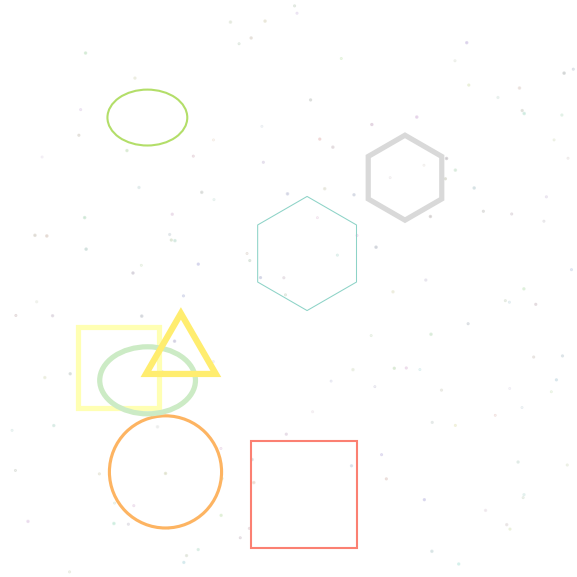[{"shape": "hexagon", "thickness": 0.5, "radius": 0.49, "center": [0.532, 0.56]}, {"shape": "square", "thickness": 2.5, "radius": 0.35, "center": [0.205, 0.363]}, {"shape": "square", "thickness": 1, "radius": 0.46, "center": [0.526, 0.143]}, {"shape": "circle", "thickness": 1.5, "radius": 0.49, "center": [0.287, 0.182]}, {"shape": "oval", "thickness": 1, "radius": 0.35, "center": [0.255, 0.796]}, {"shape": "hexagon", "thickness": 2.5, "radius": 0.37, "center": [0.701, 0.691]}, {"shape": "oval", "thickness": 2.5, "radius": 0.41, "center": [0.256, 0.341]}, {"shape": "triangle", "thickness": 3, "radius": 0.35, "center": [0.313, 0.387]}]